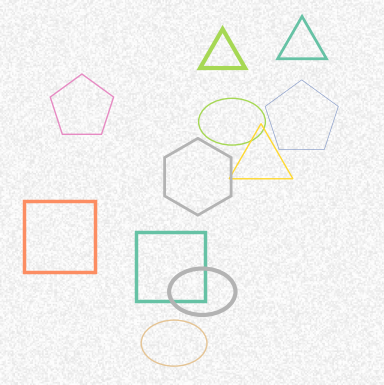[{"shape": "triangle", "thickness": 2, "radius": 0.37, "center": [0.785, 0.884]}, {"shape": "square", "thickness": 2.5, "radius": 0.45, "center": [0.443, 0.308]}, {"shape": "square", "thickness": 2.5, "radius": 0.46, "center": [0.154, 0.385]}, {"shape": "pentagon", "thickness": 0.5, "radius": 0.5, "center": [0.784, 0.693]}, {"shape": "pentagon", "thickness": 1, "radius": 0.43, "center": [0.213, 0.721]}, {"shape": "oval", "thickness": 1, "radius": 0.43, "center": [0.603, 0.684]}, {"shape": "triangle", "thickness": 3, "radius": 0.34, "center": [0.578, 0.857]}, {"shape": "triangle", "thickness": 1, "radius": 0.48, "center": [0.678, 0.583]}, {"shape": "oval", "thickness": 1, "radius": 0.43, "center": [0.452, 0.109]}, {"shape": "oval", "thickness": 3, "radius": 0.43, "center": [0.526, 0.242]}, {"shape": "hexagon", "thickness": 2, "radius": 0.5, "center": [0.514, 0.541]}]